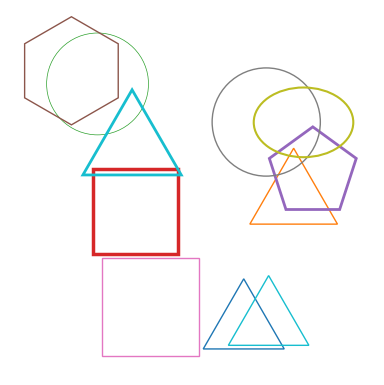[{"shape": "triangle", "thickness": 1, "radius": 0.61, "center": [0.633, 0.154]}, {"shape": "triangle", "thickness": 1, "radius": 0.66, "center": [0.763, 0.484]}, {"shape": "circle", "thickness": 0.5, "radius": 0.66, "center": [0.253, 0.782]}, {"shape": "square", "thickness": 2.5, "radius": 0.55, "center": [0.351, 0.451]}, {"shape": "pentagon", "thickness": 2, "radius": 0.59, "center": [0.812, 0.552]}, {"shape": "hexagon", "thickness": 1, "radius": 0.7, "center": [0.186, 0.816]}, {"shape": "square", "thickness": 1, "radius": 0.63, "center": [0.391, 0.202]}, {"shape": "circle", "thickness": 1, "radius": 0.7, "center": [0.692, 0.683]}, {"shape": "oval", "thickness": 1.5, "radius": 0.65, "center": [0.788, 0.682]}, {"shape": "triangle", "thickness": 2, "radius": 0.74, "center": [0.343, 0.619]}, {"shape": "triangle", "thickness": 1, "radius": 0.6, "center": [0.698, 0.163]}]